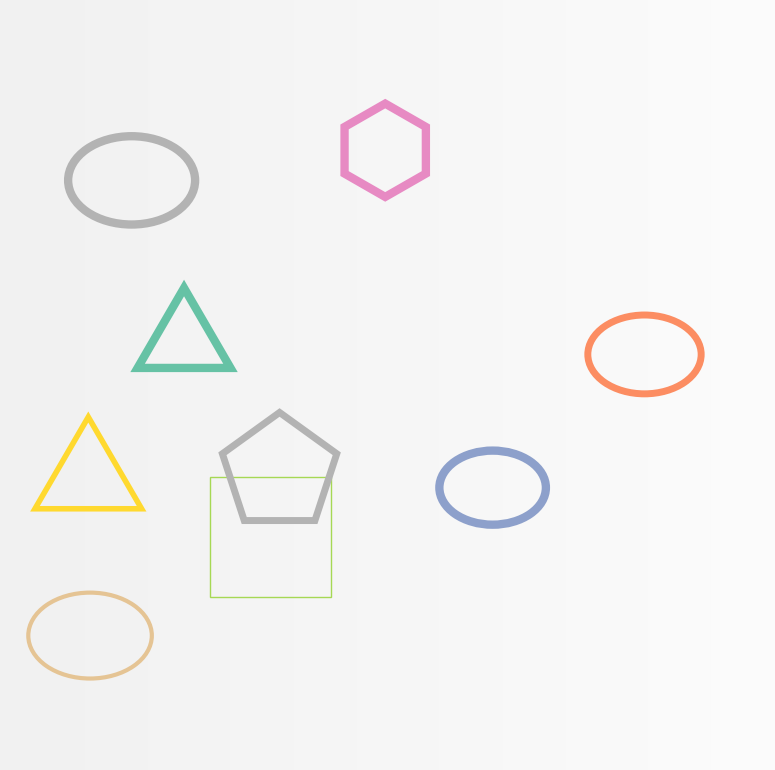[{"shape": "triangle", "thickness": 3, "radius": 0.35, "center": [0.237, 0.557]}, {"shape": "oval", "thickness": 2.5, "radius": 0.37, "center": [0.832, 0.54]}, {"shape": "oval", "thickness": 3, "radius": 0.34, "center": [0.636, 0.367]}, {"shape": "hexagon", "thickness": 3, "radius": 0.3, "center": [0.497, 0.805]}, {"shape": "square", "thickness": 0.5, "radius": 0.39, "center": [0.349, 0.303]}, {"shape": "triangle", "thickness": 2, "radius": 0.4, "center": [0.114, 0.379]}, {"shape": "oval", "thickness": 1.5, "radius": 0.4, "center": [0.116, 0.175]}, {"shape": "pentagon", "thickness": 2.5, "radius": 0.39, "center": [0.361, 0.387]}, {"shape": "oval", "thickness": 3, "radius": 0.41, "center": [0.17, 0.766]}]